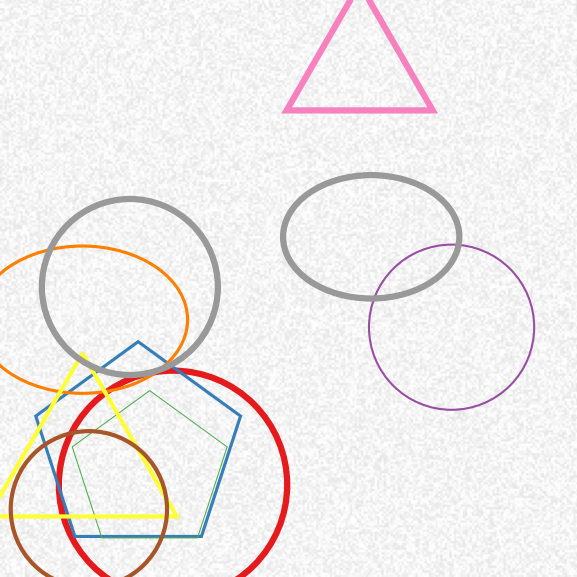[{"shape": "circle", "thickness": 3, "radius": 0.99, "center": [0.3, 0.16]}, {"shape": "pentagon", "thickness": 1.5, "radius": 0.93, "center": [0.239, 0.221]}, {"shape": "pentagon", "thickness": 0.5, "radius": 0.7, "center": [0.259, 0.182]}, {"shape": "circle", "thickness": 1, "radius": 0.72, "center": [0.782, 0.433]}, {"shape": "oval", "thickness": 1.5, "radius": 0.91, "center": [0.143, 0.446]}, {"shape": "triangle", "thickness": 2, "radius": 0.94, "center": [0.143, 0.199]}, {"shape": "circle", "thickness": 2, "radius": 0.68, "center": [0.154, 0.117]}, {"shape": "triangle", "thickness": 3, "radius": 0.73, "center": [0.623, 0.881]}, {"shape": "circle", "thickness": 3, "radius": 0.76, "center": [0.225, 0.502]}, {"shape": "oval", "thickness": 3, "radius": 0.76, "center": [0.643, 0.589]}]